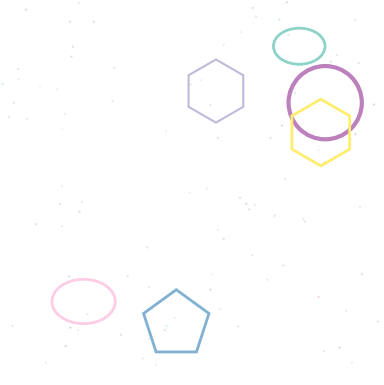[{"shape": "oval", "thickness": 2, "radius": 0.33, "center": [0.777, 0.88]}, {"shape": "hexagon", "thickness": 1.5, "radius": 0.41, "center": [0.561, 0.764]}, {"shape": "pentagon", "thickness": 2, "radius": 0.45, "center": [0.458, 0.158]}, {"shape": "oval", "thickness": 2, "radius": 0.41, "center": [0.217, 0.217]}, {"shape": "circle", "thickness": 3, "radius": 0.48, "center": [0.845, 0.733]}, {"shape": "hexagon", "thickness": 2, "radius": 0.43, "center": [0.833, 0.656]}]